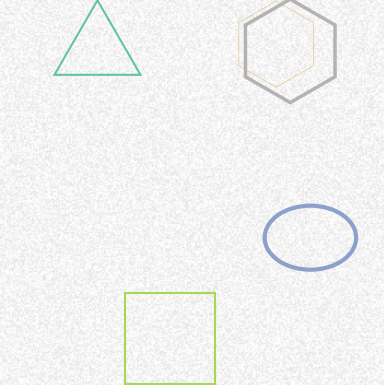[{"shape": "triangle", "thickness": 1.5, "radius": 0.65, "center": [0.253, 0.87]}, {"shape": "oval", "thickness": 3, "radius": 0.59, "center": [0.806, 0.383]}, {"shape": "square", "thickness": 1.5, "radius": 0.59, "center": [0.441, 0.12]}, {"shape": "hexagon", "thickness": 0.5, "radius": 0.56, "center": [0.717, 0.885]}, {"shape": "hexagon", "thickness": 2.5, "radius": 0.67, "center": [0.754, 0.868]}]